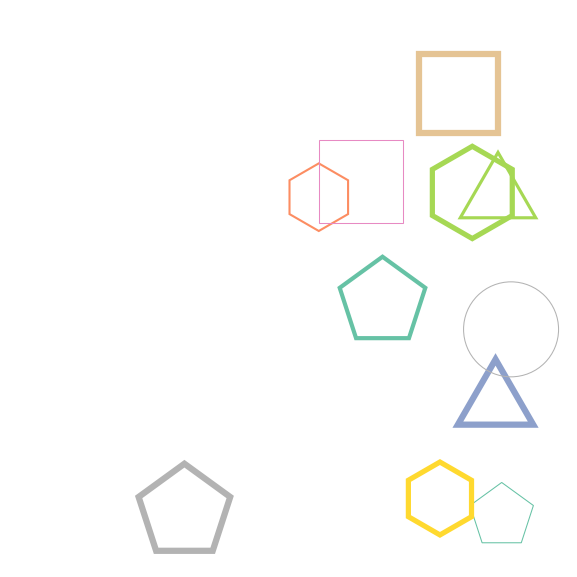[{"shape": "pentagon", "thickness": 2, "radius": 0.39, "center": [0.662, 0.477]}, {"shape": "pentagon", "thickness": 0.5, "radius": 0.29, "center": [0.869, 0.106]}, {"shape": "hexagon", "thickness": 1, "radius": 0.29, "center": [0.552, 0.658]}, {"shape": "triangle", "thickness": 3, "radius": 0.38, "center": [0.858, 0.301]}, {"shape": "square", "thickness": 0.5, "radius": 0.36, "center": [0.625, 0.684]}, {"shape": "hexagon", "thickness": 2.5, "radius": 0.4, "center": [0.818, 0.666]}, {"shape": "triangle", "thickness": 1.5, "radius": 0.38, "center": [0.862, 0.66]}, {"shape": "hexagon", "thickness": 2.5, "radius": 0.32, "center": [0.762, 0.136]}, {"shape": "square", "thickness": 3, "radius": 0.34, "center": [0.794, 0.837]}, {"shape": "circle", "thickness": 0.5, "radius": 0.41, "center": [0.885, 0.429]}, {"shape": "pentagon", "thickness": 3, "radius": 0.42, "center": [0.319, 0.113]}]